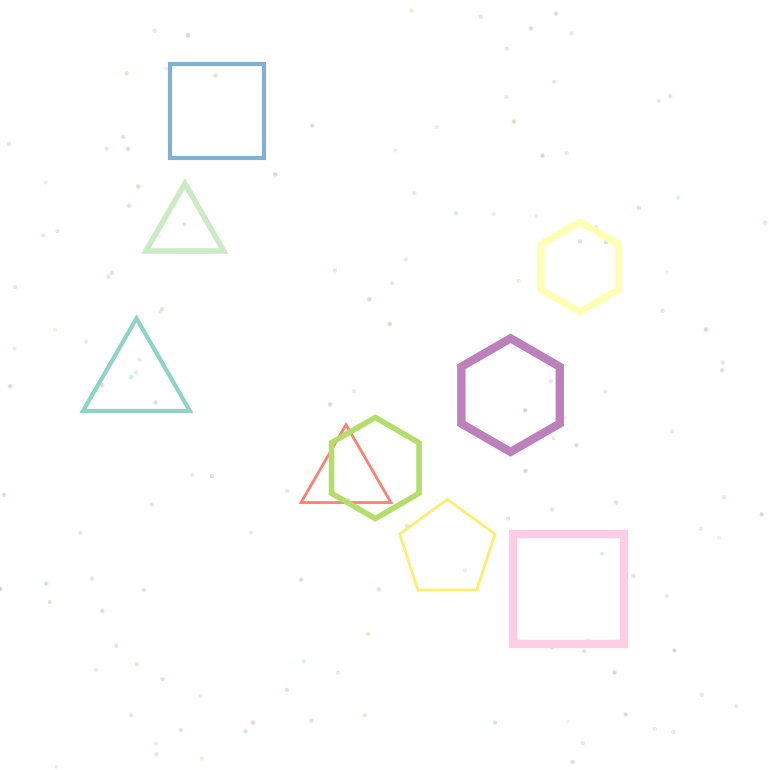[{"shape": "triangle", "thickness": 1.5, "radius": 0.4, "center": [0.177, 0.506]}, {"shape": "hexagon", "thickness": 2.5, "radius": 0.29, "center": [0.753, 0.653]}, {"shape": "triangle", "thickness": 1, "radius": 0.34, "center": [0.449, 0.381]}, {"shape": "square", "thickness": 1.5, "radius": 0.3, "center": [0.281, 0.856]}, {"shape": "hexagon", "thickness": 2, "radius": 0.33, "center": [0.487, 0.392]}, {"shape": "square", "thickness": 3, "radius": 0.36, "center": [0.738, 0.235]}, {"shape": "hexagon", "thickness": 3, "radius": 0.37, "center": [0.663, 0.487]}, {"shape": "triangle", "thickness": 2, "radius": 0.29, "center": [0.24, 0.703]}, {"shape": "pentagon", "thickness": 1, "radius": 0.33, "center": [0.581, 0.286]}]